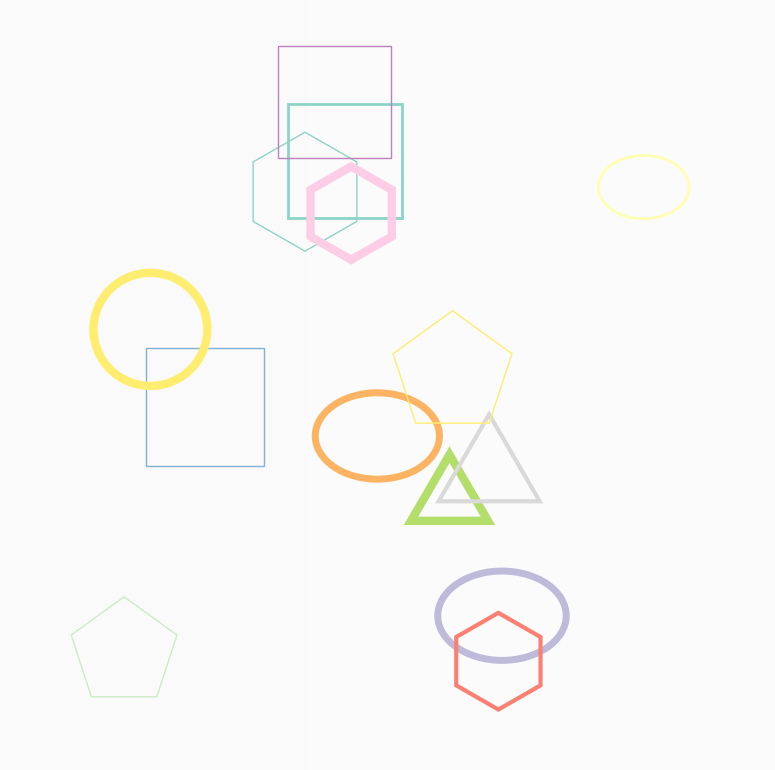[{"shape": "hexagon", "thickness": 0.5, "radius": 0.39, "center": [0.394, 0.751]}, {"shape": "square", "thickness": 1, "radius": 0.37, "center": [0.445, 0.791]}, {"shape": "oval", "thickness": 1, "radius": 0.29, "center": [0.831, 0.757]}, {"shape": "oval", "thickness": 2.5, "radius": 0.41, "center": [0.648, 0.2]}, {"shape": "hexagon", "thickness": 1.5, "radius": 0.31, "center": [0.643, 0.141]}, {"shape": "square", "thickness": 0.5, "radius": 0.38, "center": [0.264, 0.472]}, {"shape": "oval", "thickness": 2.5, "radius": 0.4, "center": [0.487, 0.434]}, {"shape": "triangle", "thickness": 3, "radius": 0.29, "center": [0.58, 0.352]}, {"shape": "hexagon", "thickness": 3, "radius": 0.3, "center": [0.453, 0.723]}, {"shape": "triangle", "thickness": 1.5, "radius": 0.38, "center": [0.631, 0.387]}, {"shape": "square", "thickness": 0.5, "radius": 0.36, "center": [0.431, 0.867]}, {"shape": "pentagon", "thickness": 0.5, "radius": 0.36, "center": [0.16, 0.153]}, {"shape": "pentagon", "thickness": 0.5, "radius": 0.4, "center": [0.584, 0.516]}, {"shape": "circle", "thickness": 3, "radius": 0.37, "center": [0.194, 0.572]}]